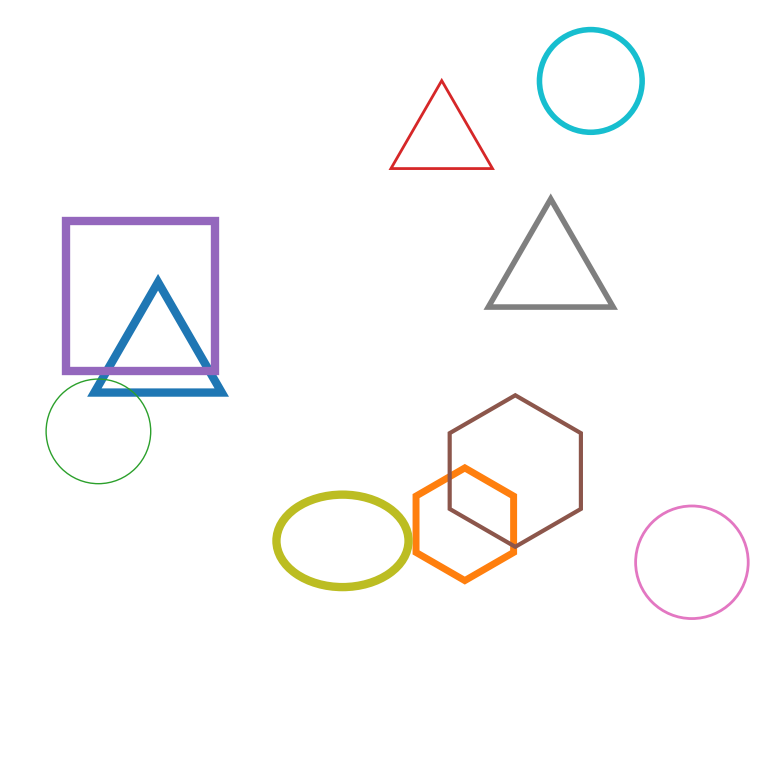[{"shape": "triangle", "thickness": 3, "radius": 0.48, "center": [0.205, 0.538]}, {"shape": "hexagon", "thickness": 2.5, "radius": 0.37, "center": [0.604, 0.319]}, {"shape": "circle", "thickness": 0.5, "radius": 0.34, "center": [0.128, 0.44]}, {"shape": "triangle", "thickness": 1, "radius": 0.38, "center": [0.574, 0.819]}, {"shape": "square", "thickness": 3, "radius": 0.49, "center": [0.182, 0.616]}, {"shape": "hexagon", "thickness": 1.5, "radius": 0.49, "center": [0.669, 0.388]}, {"shape": "circle", "thickness": 1, "radius": 0.37, "center": [0.899, 0.27]}, {"shape": "triangle", "thickness": 2, "radius": 0.47, "center": [0.715, 0.648]}, {"shape": "oval", "thickness": 3, "radius": 0.43, "center": [0.445, 0.298]}, {"shape": "circle", "thickness": 2, "radius": 0.33, "center": [0.767, 0.895]}]